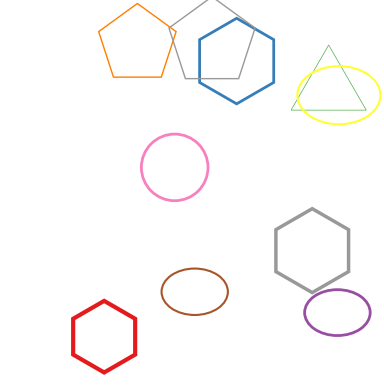[{"shape": "hexagon", "thickness": 3, "radius": 0.46, "center": [0.271, 0.126]}, {"shape": "hexagon", "thickness": 2, "radius": 0.56, "center": [0.615, 0.841]}, {"shape": "triangle", "thickness": 0.5, "radius": 0.56, "center": [0.854, 0.77]}, {"shape": "oval", "thickness": 2, "radius": 0.43, "center": [0.876, 0.188]}, {"shape": "pentagon", "thickness": 1, "radius": 0.53, "center": [0.357, 0.885]}, {"shape": "oval", "thickness": 1.5, "radius": 0.54, "center": [0.88, 0.753]}, {"shape": "oval", "thickness": 1.5, "radius": 0.43, "center": [0.506, 0.242]}, {"shape": "circle", "thickness": 2, "radius": 0.43, "center": [0.454, 0.565]}, {"shape": "hexagon", "thickness": 2.5, "radius": 0.54, "center": [0.811, 0.349]}, {"shape": "pentagon", "thickness": 1, "radius": 0.59, "center": [0.551, 0.891]}]